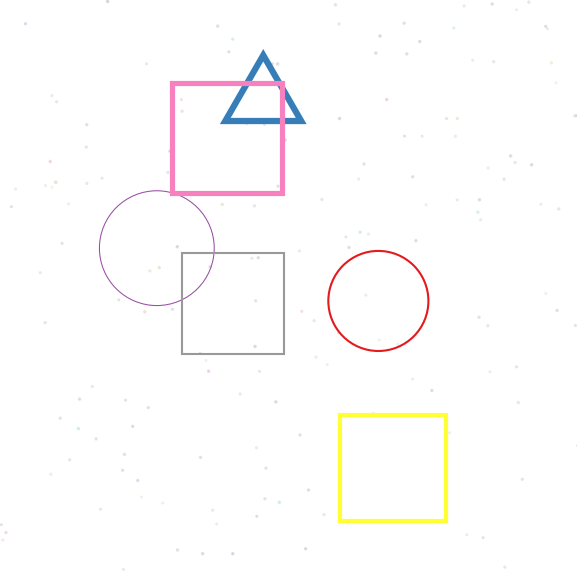[{"shape": "circle", "thickness": 1, "radius": 0.43, "center": [0.655, 0.478]}, {"shape": "triangle", "thickness": 3, "radius": 0.38, "center": [0.456, 0.828]}, {"shape": "circle", "thickness": 0.5, "radius": 0.5, "center": [0.272, 0.569]}, {"shape": "square", "thickness": 2, "radius": 0.46, "center": [0.681, 0.189]}, {"shape": "square", "thickness": 2.5, "radius": 0.47, "center": [0.393, 0.76]}, {"shape": "square", "thickness": 1, "radius": 0.44, "center": [0.404, 0.474]}]